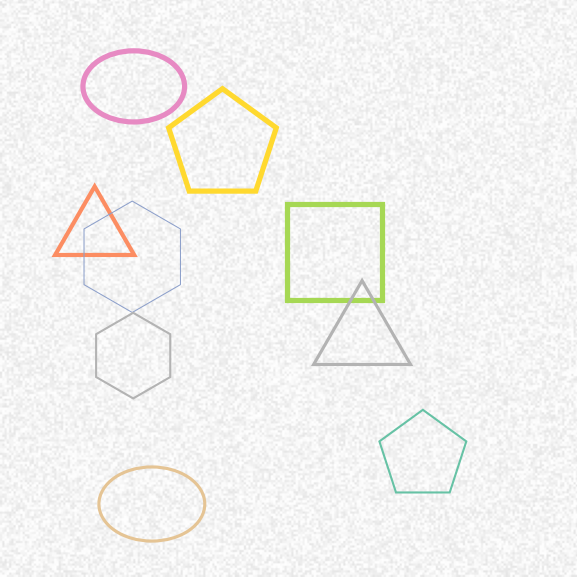[{"shape": "pentagon", "thickness": 1, "radius": 0.4, "center": [0.732, 0.21]}, {"shape": "triangle", "thickness": 2, "radius": 0.4, "center": [0.164, 0.597]}, {"shape": "hexagon", "thickness": 0.5, "radius": 0.48, "center": [0.229, 0.554]}, {"shape": "oval", "thickness": 2.5, "radius": 0.44, "center": [0.232, 0.85]}, {"shape": "square", "thickness": 2.5, "radius": 0.41, "center": [0.579, 0.563]}, {"shape": "pentagon", "thickness": 2.5, "radius": 0.49, "center": [0.385, 0.748]}, {"shape": "oval", "thickness": 1.5, "radius": 0.46, "center": [0.263, 0.126]}, {"shape": "triangle", "thickness": 1.5, "radius": 0.48, "center": [0.627, 0.416]}, {"shape": "hexagon", "thickness": 1, "radius": 0.37, "center": [0.231, 0.383]}]